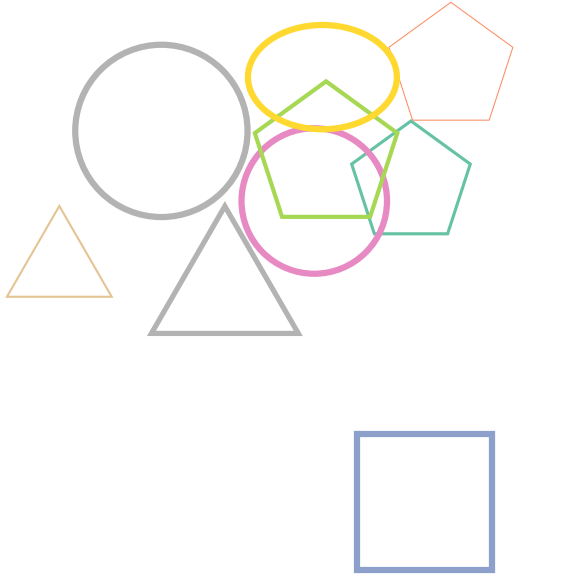[{"shape": "pentagon", "thickness": 1.5, "radius": 0.54, "center": [0.712, 0.682]}, {"shape": "pentagon", "thickness": 0.5, "radius": 0.56, "center": [0.781, 0.882]}, {"shape": "square", "thickness": 3, "radius": 0.59, "center": [0.735, 0.13]}, {"shape": "circle", "thickness": 3, "radius": 0.63, "center": [0.544, 0.651]}, {"shape": "pentagon", "thickness": 2, "radius": 0.65, "center": [0.565, 0.729]}, {"shape": "oval", "thickness": 3, "radius": 0.64, "center": [0.558, 0.866]}, {"shape": "triangle", "thickness": 1, "radius": 0.52, "center": [0.103, 0.538]}, {"shape": "triangle", "thickness": 2.5, "radius": 0.73, "center": [0.389, 0.495]}, {"shape": "circle", "thickness": 3, "radius": 0.75, "center": [0.279, 0.772]}]